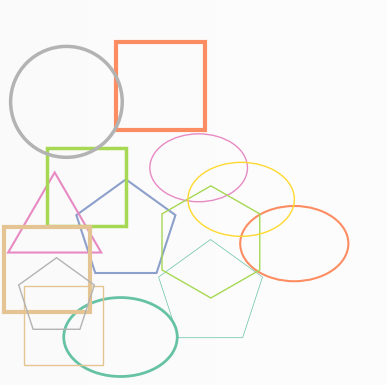[{"shape": "pentagon", "thickness": 0.5, "radius": 0.7, "center": [0.543, 0.237]}, {"shape": "oval", "thickness": 2, "radius": 0.73, "center": [0.311, 0.125]}, {"shape": "square", "thickness": 3, "radius": 0.57, "center": [0.414, 0.777]}, {"shape": "oval", "thickness": 1.5, "radius": 0.7, "center": [0.759, 0.367]}, {"shape": "pentagon", "thickness": 1.5, "radius": 0.67, "center": [0.325, 0.4]}, {"shape": "triangle", "thickness": 1.5, "radius": 0.69, "center": [0.141, 0.413]}, {"shape": "oval", "thickness": 1, "radius": 0.63, "center": [0.513, 0.564]}, {"shape": "square", "thickness": 2.5, "radius": 0.51, "center": [0.223, 0.514]}, {"shape": "hexagon", "thickness": 1, "radius": 0.73, "center": [0.544, 0.372]}, {"shape": "oval", "thickness": 1, "radius": 0.69, "center": [0.622, 0.482]}, {"shape": "square", "thickness": 3, "radius": 0.55, "center": [0.121, 0.3]}, {"shape": "square", "thickness": 1, "radius": 0.51, "center": [0.163, 0.154]}, {"shape": "circle", "thickness": 2.5, "radius": 0.72, "center": [0.171, 0.735]}, {"shape": "pentagon", "thickness": 1, "radius": 0.51, "center": [0.146, 0.228]}]